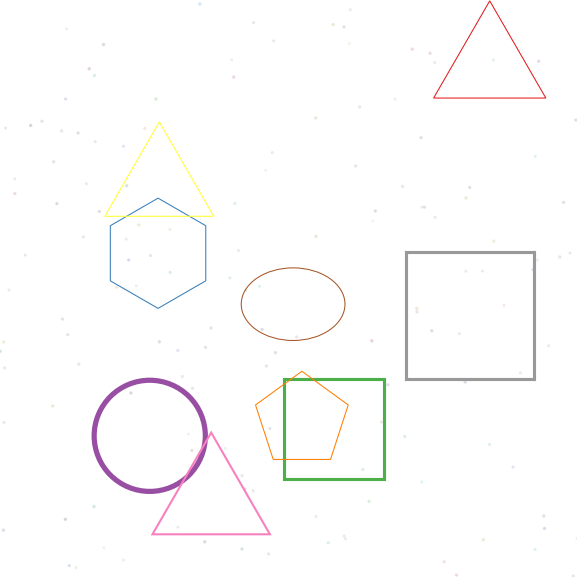[{"shape": "triangle", "thickness": 0.5, "radius": 0.56, "center": [0.848, 0.885]}, {"shape": "hexagon", "thickness": 0.5, "radius": 0.48, "center": [0.274, 0.561]}, {"shape": "square", "thickness": 1.5, "radius": 0.43, "center": [0.578, 0.256]}, {"shape": "circle", "thickness": 2.5, "radius": 0.48, "center": [0.259, 0.244]}, {"shape": "pentagon", "thickness": 0.5, "radius": 0.42, "center": [0.523, 0.272]}, {"shape": "triangle", "thickness": 0.5, "radius": 0.54, "center": [0.276, 0.679]}, {"shape": "oval", "thickness": 0.5, "radius": 0.45, "center": [0.508, 0.472]}, {"shape": "triangle", "thickness": 1, "radius": 0.59, "center": [0.366, 0.133]}, {"shape": "square", "thickness": 1.5, "radius": 0.55, "center": [0.814, 0.453]}]